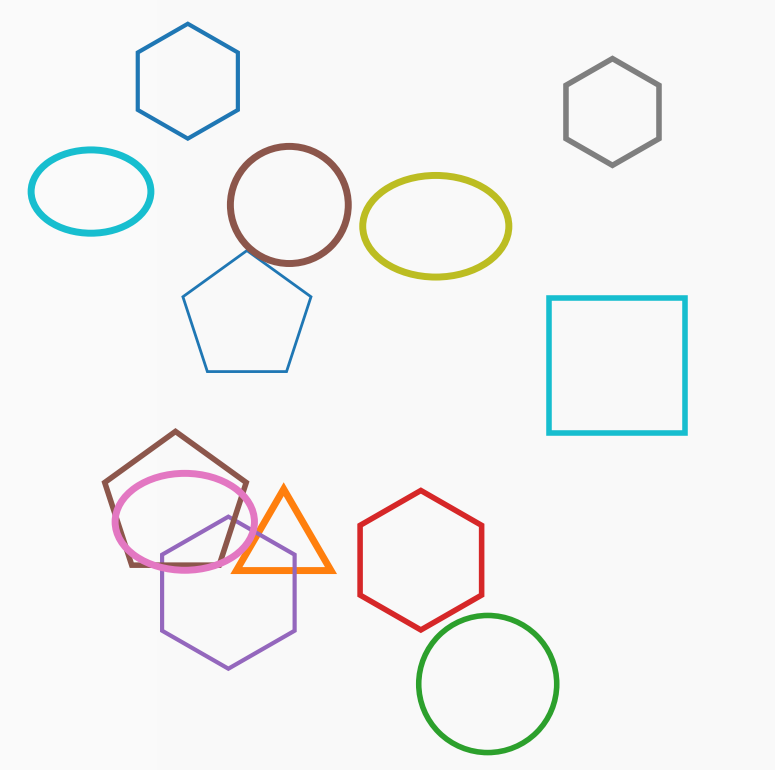[{"shape": "hexagon", "thickness": 1.5, "radius": 0.37, "center": [0.242, 0.895]}, {"shape": "pentagon", "thickness": 1, "radius": 0.43, "center": [0.319, 0.588]}, {"shape": "triangle", "thickness": 2.5, "radius": 0.35, "center": [0.366, 0.294]}, {"shape": "circle", "thickness": 2, "radius": 0.45, "center": [0.629, 0.112]}, {"shape": "hexagon", "thickness": 2, "radius": 0.45, "center": [0.543, 0.272]}, {"shape": "hexagon", "thickness": 1.5, "radius": 0.49, "center": [0.295, 0.23]}, {"shape": "pentagon", "thickness": 2, "radius": 0.48, "center": [0.226, 0.344]}, {"shape": "circle", "thickness": 2.5, "radius": 0.38, "center": [0.373, 0.734]}, {"shape": "oval", "thickness": 2.5, "radius": 0.45, "center": [0.238, 0.322]}, {"shape": "hexagon", "thickness": 2, "radius": 0.35, "center": [0.79, 0.855]}, {"shape": "oval", "thickness": 2.5, "radius": 0.47, "center": [0.562, 0.706]}, {"shape": "square", "thickness": 2, "radius": 0.44, "center": [0.796, 0.526]}, {"shape": "oval", "thickness": 2.5, "radius": 0.39, "center": [0.117, 0.751]}]